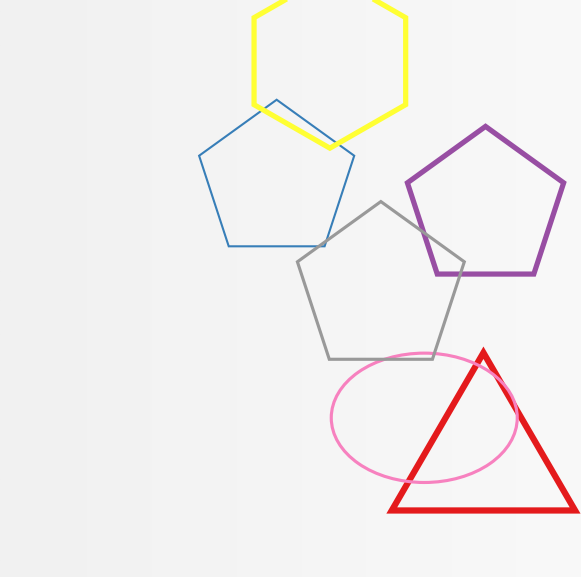[{"shape": "triangle", "thickness": 3, "radius": 0.91, "center": [0.832, 0.206]}, {"shape": "pentagon", "thickness": 1, "radius": 0.7, "center": [0.476, 0.686]}, {"shape": "pentagon", "thickness": 2.5, "radius": 0.71, "center": [0.835, 0.639]}, {"shape": "hexagon", "thickness": 2.5, "radius": 0.75, "center": [0.568, 0.893]}, {"shape": "oval", "thickness": 1.5, "radius": 0.8, "center": [0.73, 0.276]}, {"shape": "pentagon", "thickness": 1.5, "radius": 0.75, "center": [0.655, 0.499]}]